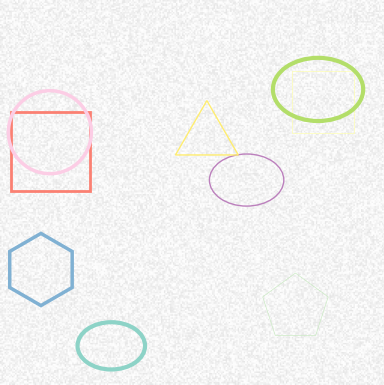[{"shape": "oval", "thickness": 3, "radius": 0.44, "center": [0.289, 0.102]}, {"shape": "square", "thickness": 0.5, "radius": 0.4, "center": [0.838, 0.735]}, {"shape": "square", "thickness": 2, "radius": 0.51, "center": [0.132, 0.607]}, {"shape": "hexagon", "thickness": 2.5, "radius": 0.47, "center": [0.106, 0.3]}, {"shape": "oval", "thickness": 3, "radius": 0.59, "center": [0.826, 0.768]}, {"shape": "circle", "thickness": 2.5, "radius": 0.54, "center": [0.129, 0.657]}, {"shape": "oval", "thickness": 1, "radius": 0.48, "center": [0.641, 0.532]}, {"shape": "pentagon", "thickness": 0.5, "radius": 0.45, "center": [0.767, 0.201]}, {"shape": "triangle", "thickness": 1, "radius": 0.47, "center": [0.537, 0.645]}]